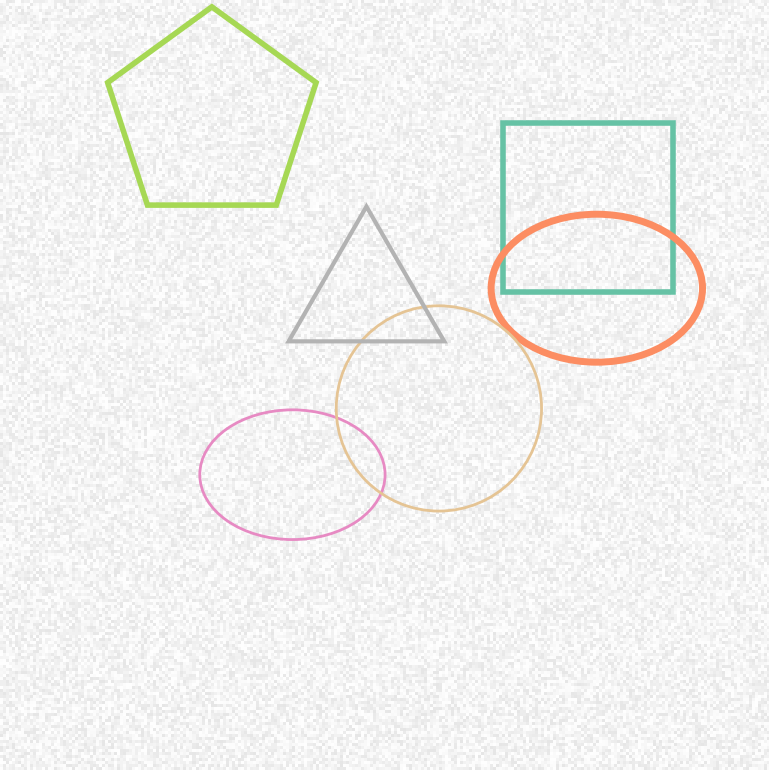[{"shape": "square", "thickness": 2, "radius": 0.55, "center": [0.764, 0.73]}, {"shape": "oval", "thickness": 2.5, "radius": 0.69, "center": [0.775, 0.626]}, {"shape": "oval", "thickness": 1, "radius": 0.6, "center": [0.38, 0.384]}, {"shape": "pentagon", "thickness": 2, "radius": 0.71, "center": [0.275, 0.849]}, {"shape": "circle", "thickness": 1, "radius": 0.67, "center": [0.57, 0.47]}, {"shape": "triangle", "thickness": 1.5, "radius": 0.58, "center": [0.476, 0.615]}]